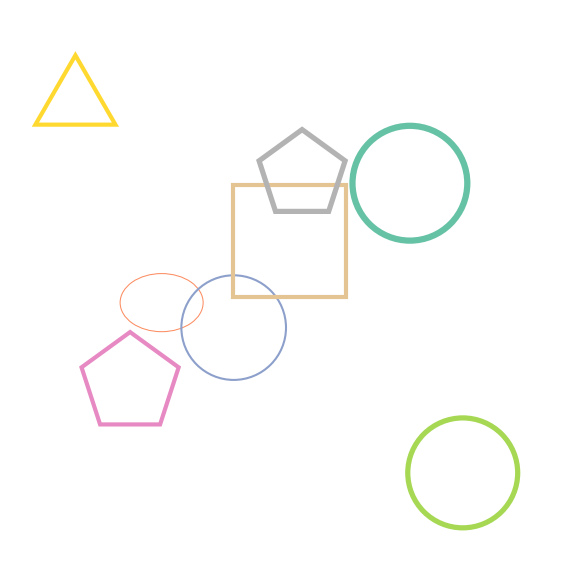[{"shape": "circle", "thickness": 3, "radius": 0.5, "center": [0.71, 0.682]}, {"shape": "oval", "thickness": 0.5, "radius": 0.36, "center": [0.28, 0.475]}, {"shape": "circle", "thickness": 1, "radius": 0.45, "center": [0.405, 0.432]}, {"shape": "pentagon", "thickness": 2, "radius": 0.44, "center": [0.225, 0.336]}, {"shape": "circle", "thickness": 2.5, "radius": 0.48, "center": [0.801, 0.18]}, {"shape": "triangle", "thickness": 2, "radius": 0.4, "center": [0.131, 0.823]}, {"shape": "square", "thickness": 2, "radius": 0.49, "center": [0.501, 0.582]}, {"shape": "pentagon", "thickness": 2.5, "radius": 0.39, "center": [0.523, 0.696]}]